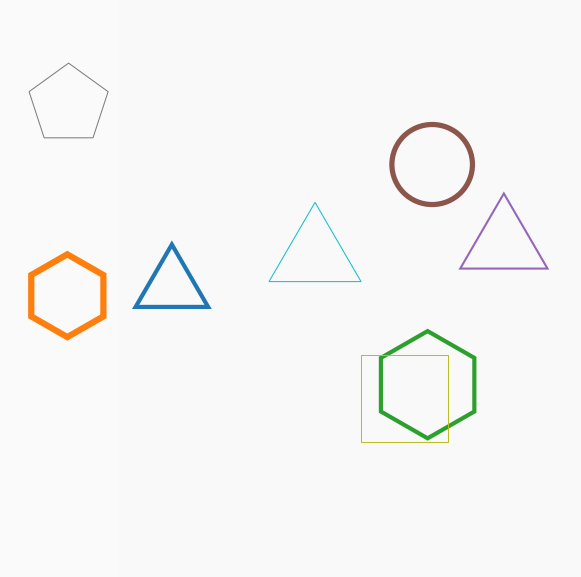[{"shape": "triangle", "thickness": 2, "radius": 0.36, "center": [0.296, 0.504]}, {"shape": "hexagon", "thickness": 3, "radius": 0.36, "center": [0.116, 0.487]}, {"shape": "hexagon", "thickness": 2, "radius": 0.46, "center": [0.736, 0.333]}, {"shape": "triangle", "thickness": 1, "radius": 0.43, "center": [0.867, 0.577]}, {"shape": "circle", "thickness": 2.5, "radius": 0.35, "center": [0.744, 0.714]}, {"shape": "pentagon", "thickness": 0.5, "radius": 0.36, "center": [0.118, 0.818]}, {"shape": "square", "thickness": 0.5, "radius": 0.37, "center": [0.696, 0.309]}, {"shape": "triangle", "thickness": 0.5, "radius": 0.46, "center": [0.542, 0.557]}]